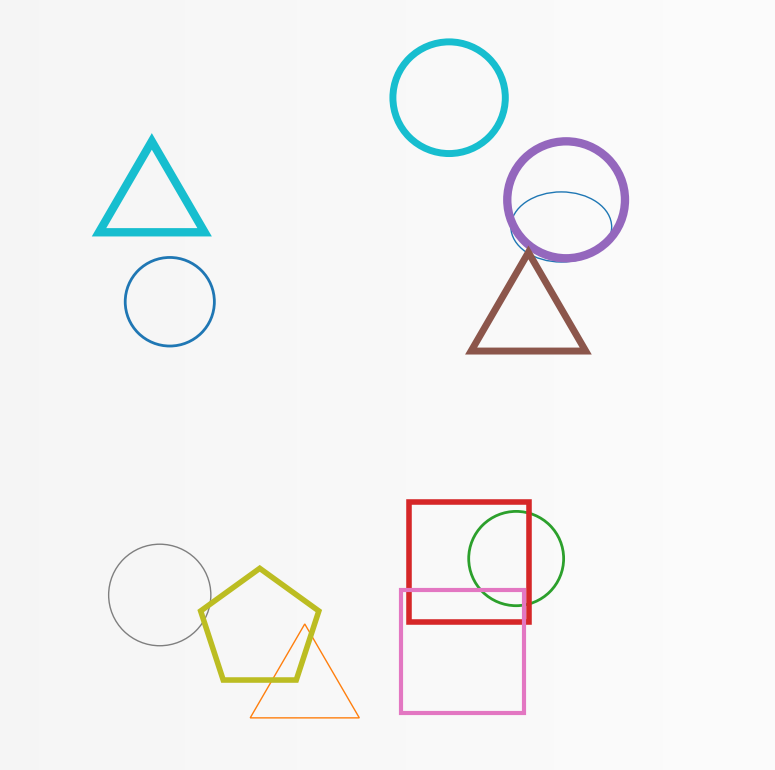[{"shape": "circle", "thickness": 1, "radius": 0.29, "center": [0.219, 0.608]}, {"shape": "oval", "thickness": 0.5, "radius": 0.33, "center": [0.724, 0.705]}, {"shape": "triangle", "thickness": 0.5, "radius": 0.41, "center": [0.393, 0.108]}, {"shape": "circle", "thickness": 1, "radius": 0.31, "center": [0.666, 0.275]}, {"shape": "square", "thickness": 2, "radius": 0.39, "center": [0.605, 0.27]}, {"shape": "circle", "thickness": 3, "radius": 0.38, "center": [0.73, 0.741]}, {"shape": "triangle", "thickness": 2.5, "radius": 0.43, "center": [0.682, 0.587]}, {"shape": "square", "thickness": 1.5, "radius": 0.4, "center": [0.597, 0.154]}, {"shape": "circle", "thickness": 0.5, "radius": 0.33, "center": [0.206, 0.227]}, {"shape": "pentagon", "thickness": 2, "radius": 0.4, "center": [0.335, 0.182]}, {"shape": "circle", "thickness": 2.5, "radius": 0.36, "center": [0.579, 0.873]}, {"shape": "triangle", "thickness": 3, "radius": 0.39, "center": [0.196, 0.738]}]